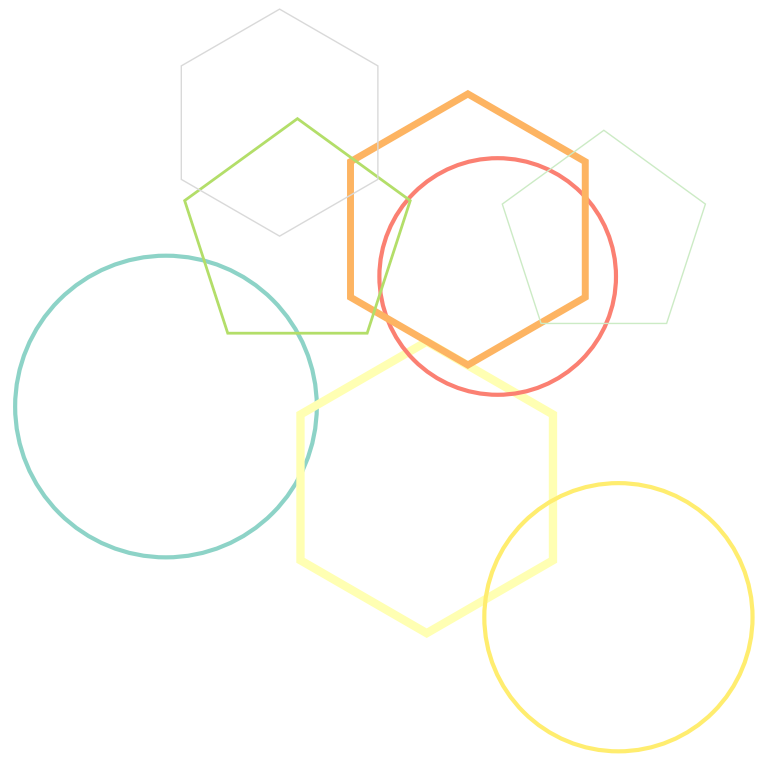[{"shape": "circle", "thickness": 1.5, "radius": 0.98, "center": [0.216, 0.472]}, {"shape": "hexagon", "thickness": 3, "radius": 0.95, "center": [0.554, 0.367]}, {"shape": "circle", "thickness": 1.5, "radius": 0.77, "center": [0.646, 0.641]}, {"shape": "hexagon", "thickness": 2.5, "radius": 0.88, "center": [0.608, 0.702]}, {"shape": "pentagon", "thickness": 1, "radius": 0.77, "center": [0.386, 0.692]}, {"shape": "hexagon", "thickness": 0.5, "radius": 0.74, "center": [0.363, 0.841]}, {"shape": "pentagon", "thickness": 0.5, "radius": 0.69, "center": [0.784, 0.692]}, {"shape": "circle", "thickness": 1.5, "radius": 0.87, "center": [0.803, 0.198]}]